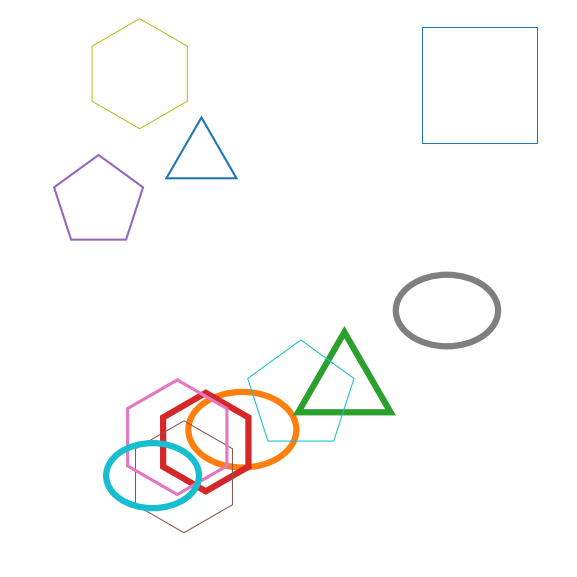[{"shape": "square", "thickness": 0.5, "radius": 0.5, "center": [0.83, 0.852]}, {"shape": "triangle", "thickness": 1, "radius": 0.35, "center": [0.349, 0.725]}, {"shape": "oval", "thickness": 3, "radius": 0.47, "center": [0.42, 0.255]}, {"shape": "triangle", "thickness": 3, "radius": 0.46, "center": [0.596, 0.331]}, {"shape": "hexagon", "thickness": 3, "radius": 0.43, "center": [0.356, 0.234]}, {"shape": "pentagon", "thickness": 1, "radius": 0.41, "center": [0.171, 0.65]}, {"shape": "hexagon", "thickness": 0.5, "radius": 0.48, "center": [0.319, 0.174]}, {"shape": "hexagon", "thickness": 1.5, "radius": 0.5, "center": [0.307, 0.242]}, {"shape": "oval", "thickness": 3, "radius": 0.44, "center": [0.774, 0.461]}, {"shape": "hexagon", "thickness": 0.5, "radius": 0.48, "center": [0.242, 0.872]}, {"shape": "pentagon", "thickness": 0.5, "radius": 0.48, "center": [0.521, 0.314]}, {"shape": "oval", "thickness": 3, "radius": 0.4, "center": [0.264, 0.176]}]